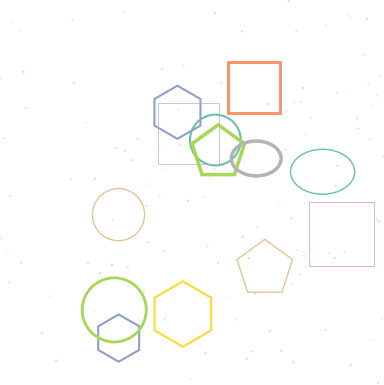[{"shape": "oval", "thickness": 1, "radius": 0.42, "center": [0.838, 0.554]}, {"shape": "circle", "thickness": 1.5, "radius": 0.33, "center": [0.559, 0.636]}, {"shape": "square", "thickness": 2, "radius": 0.33, "center": [0.659, 0.772]}, {"shape": "hexagon", "thickness": 1.5, "radius": 0.31, "center": [0.308, 0.122]}, {"shape": "hexagon", "thickness": 1.5, "radius": 0.34, "center": [0.461, 0.708]}, {"shape": "square", "thickness": 0.5, "radius": 0.42, "center": [0.887, 0.392]}, {"shape": "pentagon", "thickness": 2.5, "radius": 0.36, "center": [0.567, 0.604]}, {"shape": "circle", "thickness": 2, "radius": 0.42, "center": [0.297, 0.195]}, {"shape": "hexagon", "thickness": 1.5, "radius": 0.42, "center": [0.475, 0.184]}, {"shape": "circle", "thickness": 1, "radius": 0.34, "center": [0.308, 0.443]}, {"shape": "pentagon", "thickness": 1, "radius": 0.38, "center": [0.688, 0.302]}, {"shape": "square", "thickness": 0.5, "radius": 0.4, "center": [0.489, 0.653]}, {"shape": "oval", "thickness": 2.5, "radius": 0.32, "center": [0.666, 0.588]}]